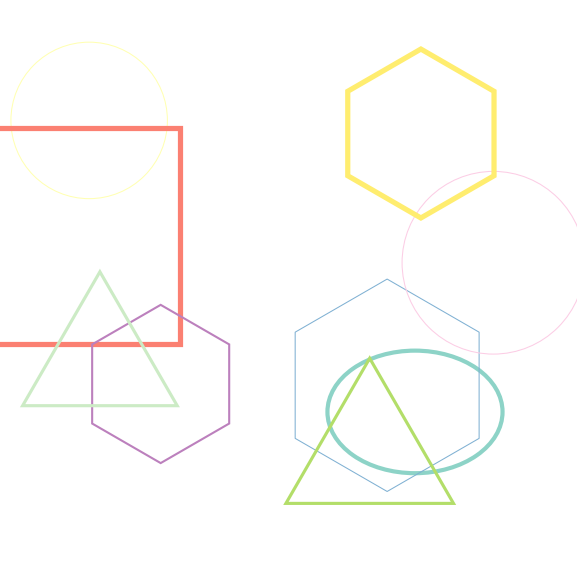[{"shape": "oval", "thickness": 2, "radius": 0.76, "center": [0.719, 0.286]}, {"shape": "circle", "thickness": 0.5, "radius": 0.68, "center": [0.154, 0.791]}, {"shape": "square", "thickness": 2.5, "radius": 0.93, "center": [0.125, 0.591]}, {"shape": "hexagon", "thickness": 0.5, "radius": 0.92, "center": [0.67, 0.332]}, {"shape": "triangle", "thickness": 1.5, "radius": 0.84, "center": [0.64, 0.211]}, {"shape": "circle", "thickness": 0.5, "radius": 0.79, "center": [0.854, 0.544]}, {"shape": "hexagon", "thickness": 1, "radius": 0.69, "center": [0.278, 0.334]}, {"shape": "triangle", "thickness": 1.5, "radius": 0.77, "center": [0.173, 0.374]}, {"shape": "hexagon", "thickness": 2.5, "radius": 0.73, "center": [0.729, 0.768]}]